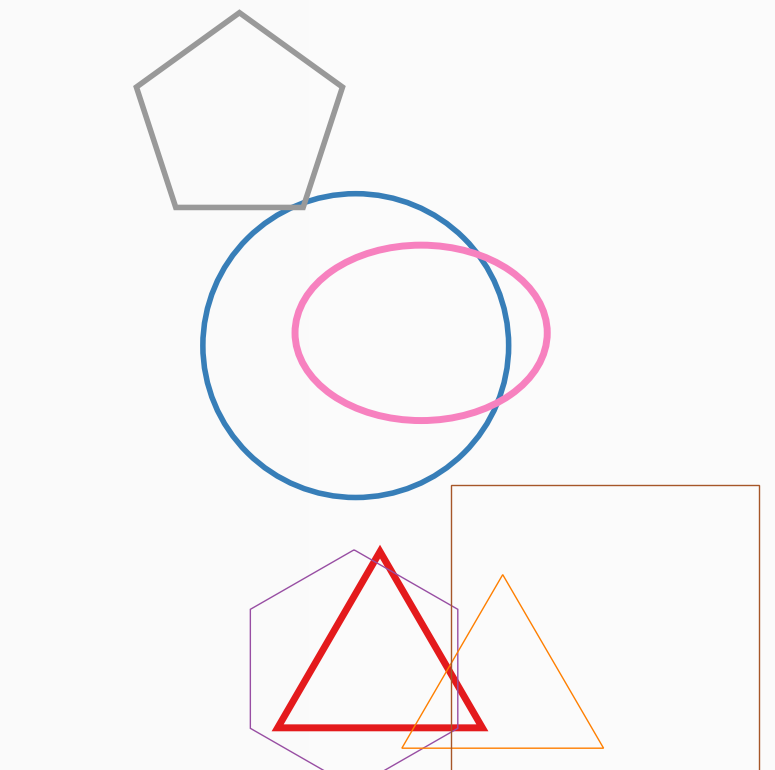[{"shape": "triangle", "thickness": 2.5, "radius": 0.76, "center": [0.49, 0.131]}, {"shape": "circle", "thickness": 2, "radius": 0.99, "center": [0.459, 0.551]}, {"shape": "hexagon", "thickness": 0.5, "radius": 0.77, "center": [0.457, 0.131]}, {"shape": "triangle", "thickness": 0.5, "radius": 0.75, "center": [0.649, 0.103]}, {"shape": "square", "thickness": 0.5, "radius": 0.99, "center": [0.781, 0.171]}, {"shape": "oval", "thickness": 2.5, "radius": 0.81, "center": [0.543, 0.568]}, {"shape": "pentagon", "thickness": 2, "radius": 0.7, "center": [0.309, 0.844]}]